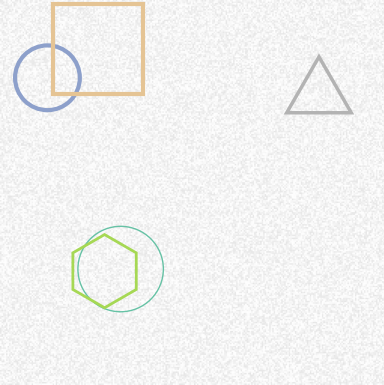[{"shape": "circle", "thickness": 1, "radius": 0.55, "center": [0.313, 0.301]}, {"shape": "circle", "thickness": 3, "radius": 0.42, "center": [0.123, 0.798]}, {"shape": "hexagon", "thickness": 2, "radius": 0.48, "center": [0.272, 0.296]}, {"shape": "square", "thickness": 3, "radius": 0.59, "center": [0.255, 0.873]}, {"shape": "triangle", "thickness": 2.5, "radius": 0.48, "center": [0.829, 0.756]}]